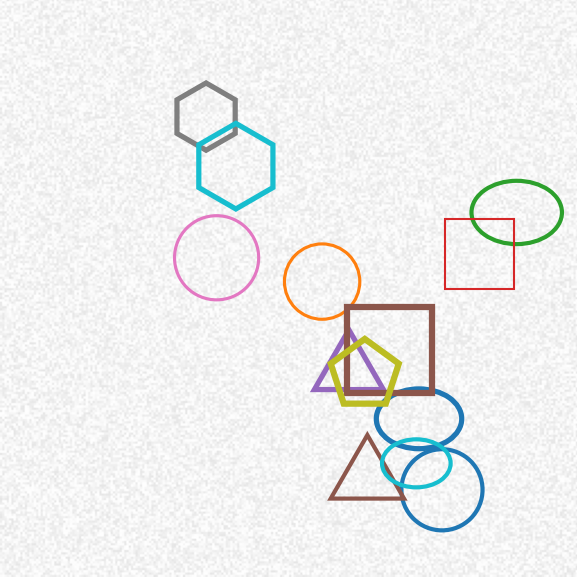[{"shape": "circle", "thickness": 2, "radius": 0.35, "center": [0.765, 0.151]}, {"shape": "oval", "thickness": 2.5, "radius": 0.37, "center": [0.726, 0.274]}, {"shape": "circle", "thickness": 1.5, "radius": 0.33, "center": [0.558, 0.512]}, {"shape": "oval", "thickness": 2, "radius": 0.39, "center": [0.895, 0.631]}, {"shape": "square", "thickness": 1, "radius": 0.3, "center": [0.83, 0.559]}, {"shape": "triangle", "thickness": 2.5, "radius": 0.34, "center": [0.604, 0.359]}, {"shape": "square", "thickness": 3, "radius": 0.37, "center": [0.675, 0.393]}, {"shape": "triangle", "thickness": 2, "radius": 0.37, "center": [0.636, 0.172]}, {"shape": "circle", "thickness": 1.5, "radius": 0.36, "center": [0.375, 0.553]}, {"shape": "hexagon", "thickness": 2.5, "radius": 0.29, "center": [0.357, 0.797]}, {"shape": "pentagon", "thickness": 3, "radius": 0.31, "center": [0.632, 0.35]}, {"shape": "oval", "thickness": 2, "radius": 0.3, "center": [0.721, 0.197]}, {"shape": "hexagon", "thickness": 2.5, "radius": 0.37, "center": [0.408, 0.711]}]